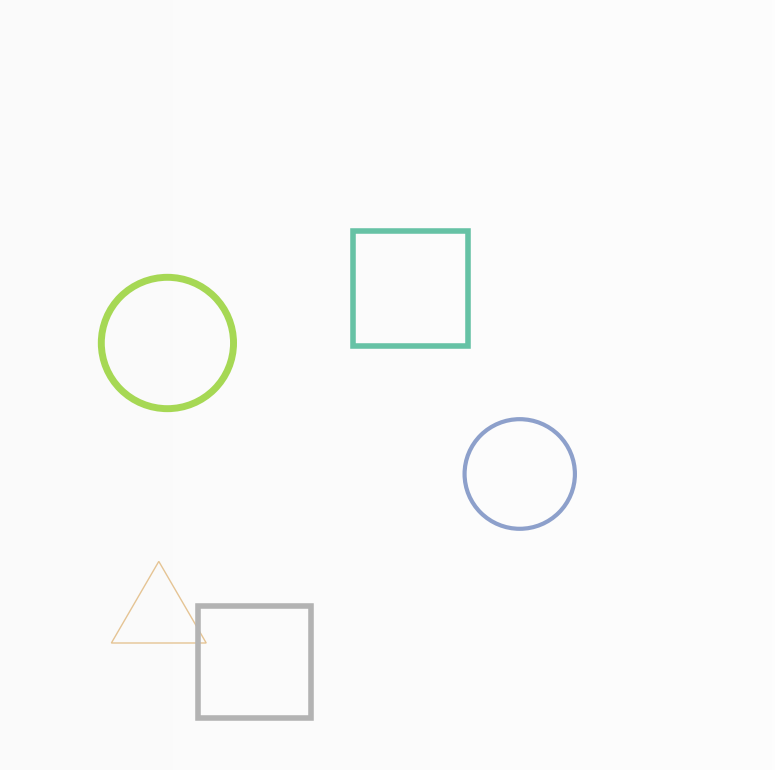[{"shape": "square", "thickness": 2, "radius": 0.37, "center": [0.53, 0.626]}, {"shape": "circle", "thickness": 1.5, "radius": 0.36, "center": [0.671, 0.384]}, {"shape": "circle", "thickness": 2.5, "radius": 0.43, "center": [0.216, 0.555]}, {"shape": "triangle", "thickness": 0.5, "radius": 0.35, "center": [0.205, 0.2]}, {"shape": "square", "thickness": 2, "radius": 0.36, "center": [0.329, 0.141]}]